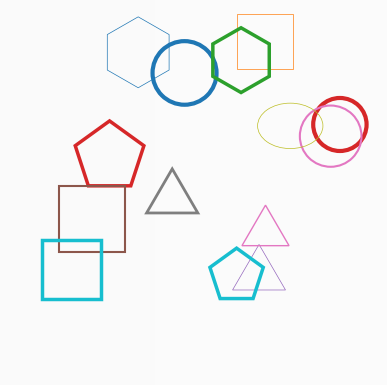[{"shape": "circle", "thickness": 3, "radius": 0.41, "center": [0.476, 0.811]}, {"shape": "hexagon", "thickness": 0.5, "radius": 0.46, "center": [0.357, 0.864]}, {"shape": "square", "thickness": 0.5, "radius": 0.36, "center": [0.684, 0.893]}, {"shape": "hexagon", "thickness": 2.5, "radius": 0.42, "center": [0.622, 0.844]}, {"shape": "circle", "thickness": 3, "radius": 0.34, "center": [0.877, 0.677]}, {"shape": "pentagon", "thickness": 2.5, "radius": 0.47, "center": [0.283, 0.593]}, {"shape": "triangle", "thickness": 0.5, "radius": 0.39, "center": [0.668, 0.286]}, {"shape": "square", "thickness": 1.5, "radius": 0.43, "center": [0.237, 0.432]}, {"shape": "triangle", "thickness": 1, "radius": 0.35, "center": [0.685, 0.397]}, {"shape": "circle", "thickness": 1.5, "radius": 0.4, "center": [0.853, 0.646]}, {"shape": "triangle", "thickness": 2, "radius": 0.38, "center": [0.444, 0.485]}, {"shape": "oval", "thickness": 0.5, "radius": 0.42, "center": [0.749, 0.673]}, {"shape": "square", "thickness": 2.5, "radius": 0.38, "center": [0.184, 0.301]}, {"shape": "pentagon", "thickness": 2.5, "radius": 0.36, "center": [0.611, 0.283]}]